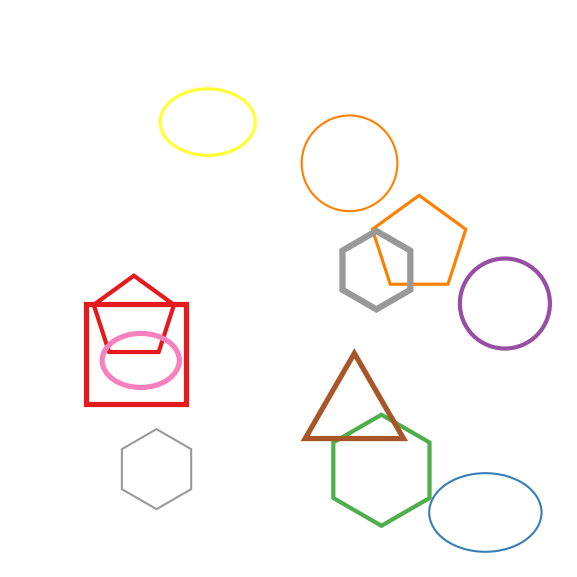[{"shape": "pentagon", "thickness": 2, "radius": 0.37, "center": [0.232, 0.449]}, {"shape": "square", "thickness": 2.5, "radius": 0.43, "center": [0.236, 0.387]}, {"shape": "oval", "thickness": 1, "radius": 0.49, "center": [0.84, 0.112]}, {"shape": "hexagon", "thickness": 2, "radius": 0.48, "center": [0.66, 0.185]}, {"shape": "circle", "thickness": 2, "radius": 0.39, "center": [0.874, 0.474]}, {"shape": "circle", "thickness": 1, "radius": 0.41, "center": [0.605, 0.716]}, {"shape": "pentagon", "thickness": 1.5, "radius": 0.43, "center": [0.726, 0.576]}, {"shape": "oval", "thickness": 1.5, "radius": 0.41, "center": [0.36, 0.788]}, {"shape": "triangle", "thickness": 2.5, "radius": 0.49, "center": [0.614, 0.289]}, {"shape": "oval", "thickness": 2.5, "radius": 0.33, "center": [0.244, 0.375]}, {"shape": "hexagon", "thickness": 1, "radius": 0.35, "center": [0.271, 0.187]}, {"shape": "hexagon", "thickness": 3, "radius": 0.34, "center": [0.652, 0.531]}]